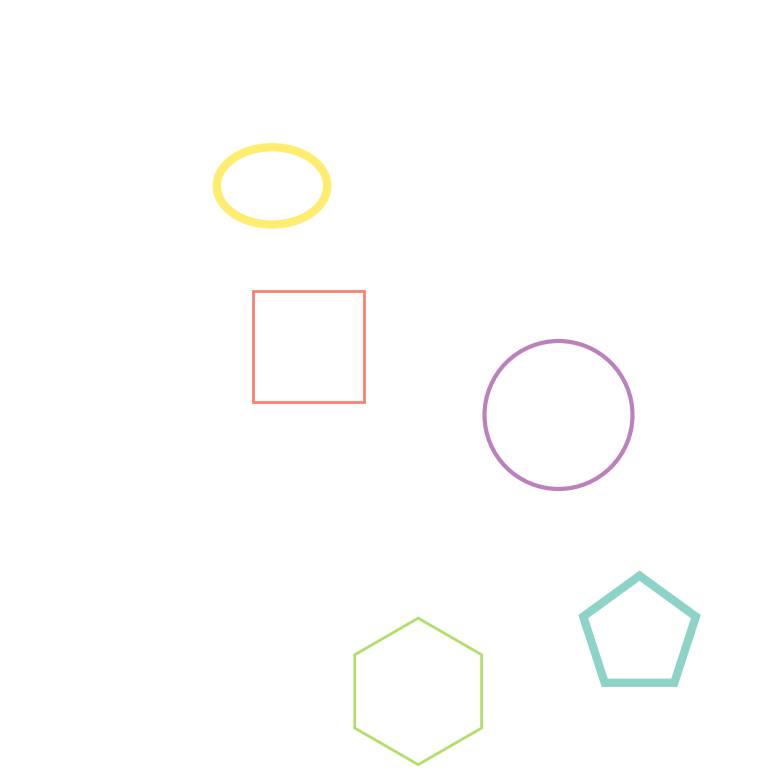[{"shape": "pentagon", "thickness": 3, "radius": 0.38, "center": [0.831, 0.175]}, {"shape": "square", "thickness": 1, "radius": 0.36, "center": [0.4, 0.55]}, {"shape": "hexagon", "thickness": 1, "radius": 0.48, "center": [0.543, 0.102]}, {"shape": "circle", "thickness": 1.5, "radius": 0.48, "center": [0.725, 0.461]}, {"shape": "oval", "thickness": 3, "radius": 0.36, "center": [0.353, 0.759]}]